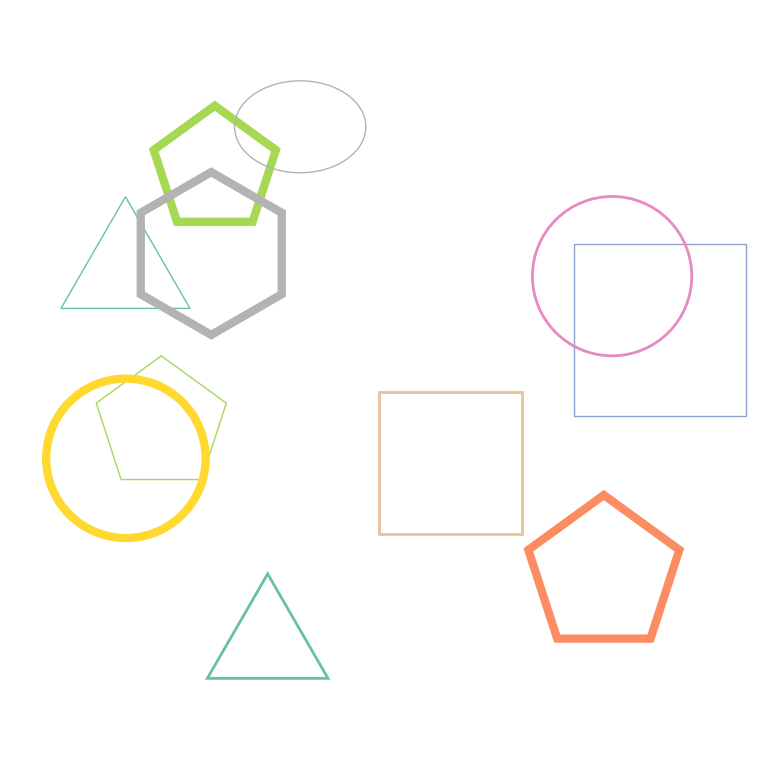[{"shape": "triangle", "thickness": 1, "radius": 0.45, "center": [0.348, 0.164]}, {"shape": "triangle", "thickness": 0.5, "radius": 0.48, "center": [0.163, 0.648]}, {"shape": "pentagon", "thickness": 3, "radius": 0.52, "center": [0.784, 0.254]}, {"shape": "square", "thickness": 0.5, "radius": 0.56, "center": [0.858, 0.572]}, {"shape": "circle", "thickness": 1, "radius": 0.52, "center": [0.795, 0.641]}, {"shape": "pentagon", "thickness": 0.5, "radius": 0.44, "center": [0.209, 0.449]}, {"shape": "pentagon", "thickness": 3, "radius": 0.42, "center": [0.279, 0.779]}, {"shape": "circle", "thickness": 3, "radius": 0.52, "center": [0.164, 0.405]}, {"shape": "square", "thickness": 1, "radius": 0.46, "center": [0.585, 0.398]}, {"shape": "hexagon", "thickness": 3, "radius": 0.53, "center": [0.274, 0.671]}, {"shape": "oval", "thickness": 0.5, "radius": 0.43, "center": [0.39, 0.835]}]